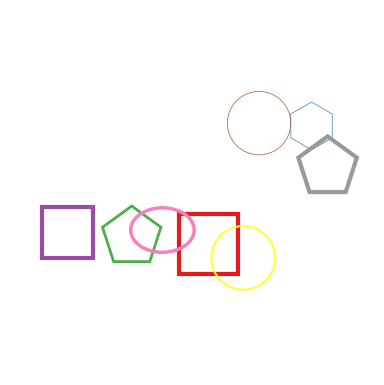[{"shape": "square", "thickness": 3, "radius": 0.39, "center": [0.542, 0.367]}, {"shape": "hexagon", "thickness": 0.5, "radius": 0.31, "center": [0.809, 0.673]}, {"shape": "pentagon", "thickness": 2, "radius": 0.4, "center": [0.342, 0.385]}, {"shape": "square", "thickness": 3, "radius": 0.33, "center": [0.175, 0.396]}, {"shape": "circle", "thickness": 1.5, "radius": 0.41, "center": [0.632, 0.33]}, {"shape": "circle", "thickness": 0.5, "radius": 0.41, "center": [0.673, 0.68]}, {"shape": "oval", "thickness": 2.5, "radius": 0.41, "center": [0.422, 0.403]}, {"shape": "pentagon", "thickness": 3, "radius": 0.4, "center": [0.851, 0.566]}]